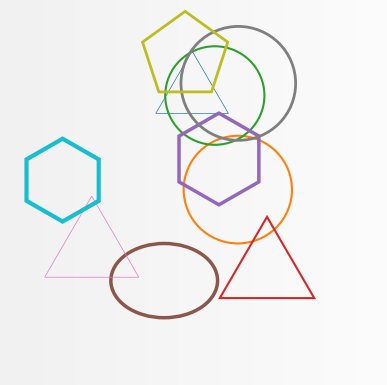[{"shape": "triangle", "thickness": 0.5, "radius": 0.54, "center": [0.496, 0.759]}, {"shape": "circle", "thickness": 1.5, "radius": 0.7, "center": [0.614, 0.508]}, {"shape": "circle", "thickness": 1.5, "radius": 0.64, "center": [0.554, 0.752]}, {"shape": "triangle", "thickness": 1.5, "radius": 0.7, "center": [0.689, 0.296]}, {"shape": "hexagon", "thickness": 2.5, "radius": 0.59, "center": [0.565, 0.587]}, {"shape": "oval", "thickness": 2.5, "radius": 0.69, "center": [0.424, 0.271]}, {"shape": "triangle", "thickness": 0.5, "radius": 0.7, "center": [0.237, 0.35]}, {"shape": "circle", "thickness": 2, "radius": 0.74, "center": [0.615, 0.783]}, {"shape": "pentagon", "thickness": 2, "radius": 0.58, "center": [0.478, 0.855]}, {"shape": "hexagon", "thickness": 3, "radius": 0.54, "center": [0.162, 0.532]}]